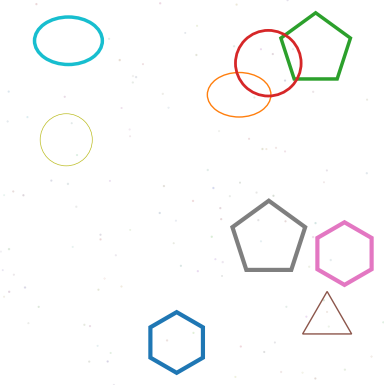[{"shape": "hexagon", "thickness": 3, "radius": 0.39, "center": [0.459, 0.11]}, {"shape": "oval", "thickness": 1, "radius": 0.41, "center": [0.621, 0.754]}, {"shape": "pentagon", "thickness": 2.5, "radius": 0.47, "center": [0.82, 0.872]}, {"shape": "circle", "thickness": 2, "radius": 0.43, "center": [0.697, 0.836]}, {"shape": "triangle", "thickness": 1, "radius": 0.37, "center": [0.85, 0.169]}, {"shape": "hexagon", "thickness": 3, "radius": 0.41, "center": [0.895, 0.341]}, {"shape": "pentagon", "thickness": 3, "radius": 0.5, "center": [0.698, 0.379]}, {"shape": "circle", "thickness": 0.5, "radius": 0.34, "center": [0.172, 0.637]}, {"shape": "oval", "thickness": 2.5, "radius": 0.44, "center": [0.178, 0.894]}]